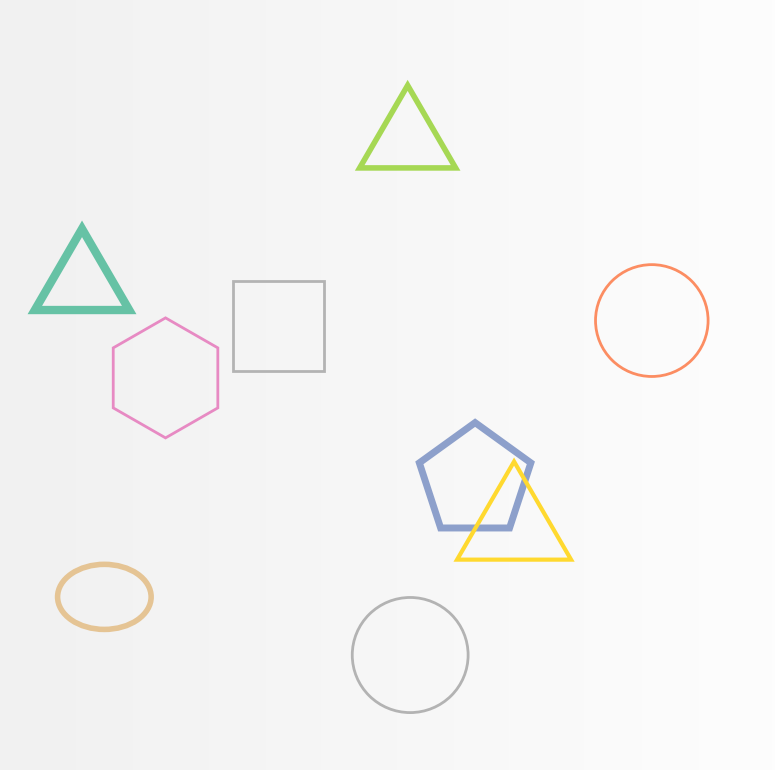[{"shape": "triangle", "thickness": 3, "radius": 0.35, "center": [0.106, 0.633]}, {"shape": "circle", "thickness": 1, "radius": 0.36, "center": [0.841, 0.584]}, {"shape": "pentagon", "thickness": 2.5, "radius": 0.38, "center": [0.613, 0.376]}, {"shape": "hexagon", "thickness": 1, "radius": 0.39, "center": [0.214, 0.509]}, {"shape": "triangle", "thickness": 2, "radius": 0.36, "center": [0.526, 0.818]}, {"shape": "triangle", "thickness": 1.5, "radius": 0.42, "center": [0.663, 0.316]}, {"shape": "oval", "thickness": 2, "radius": 0.3, "center": [0.135, 0.225]}, {"shape": "square", "thickness": 1, "radius": 0.29, "center": [0.359, 0.576]}, {"shape": "circle", "thickness": 1, "radius": 0.37, "center": [0.529, 0.149]}]